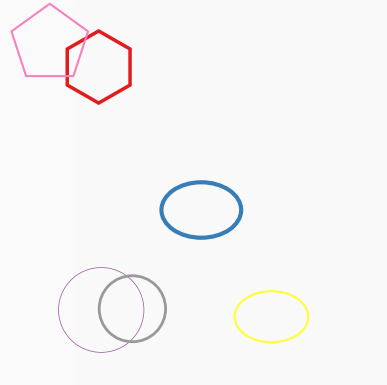[{"shape": "hexagon", "thickness": 2.5, "radius": 0.47, "center": [0.255, 0.826]}, {"shape": "oval", "thickness": 3, "radius": 0.51, "center": [0.519, 0.455]}, {"shape": "circle", "thickness": 0.5, "radius": 0.55, "center": [0.261, 0.195]}, {"shape": "oval", "thickness": 1.5, "radius": 0.47, "center": [0.7, 0.177]}, {"shape": "pentagon", "thickness": 1.5, "radius": 0.52, "center": [0.128, 0.886]}, {"shape": "circle", "thickness": 2, "radius": 0.43, "center": [0.342, 0.198]}]